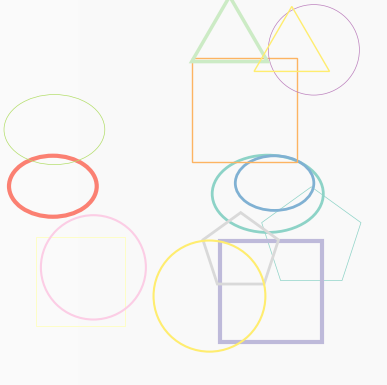[{"shape": "oval", "thickness": 2, "radius": 0.72, "center": [0.691, 0.497]}, {"shape": "pentagon", "thickness": 0.5, "radius": 0.67, "center": [0.803, 0.38]}, {"shape": "square", "thickness": 0.5, "radius": 0.58, "center": [0.208, 0.269]}, {"shape": "square", "thickness": 3, "radius": 0.65, "center": [0.699, 0.242]}, {"shape": "oval", "thickness": 3, "radius": 0.57, "center": [0.136, 0.516]}, {"shape": "oval", "thickness": 2, "radius": 0.51, "center": [0.709, 0.524]}, {"shape": "square", "thickness": 1, "radius": 0.67, "center": [0.631, 0.714]}, {"shape": "oval", "thickness": 0.5, "radius": 0.65, "center": [0.14, 0.663]}, {"shape": "circle", "thickness": 1.5, "radius": 0.68, "center": [0.241, 0.306]}, {"shape": "pentagon", "thickness": 2, "radius": 0.51, "center": [0.621, 0.345]}, {"shape": "circle", "thickness": 0.5, "radius": 0.59, "center": [0.81, 0.871]}, {"shape": "triangle", "thickness": 2.5, "radius": 0.56, "center": [0.593, 0.897]}, {"shape": "triangle", "thickness": 1, "radius": 0.56, "center": [0.753, 0.871]}, {"shape": "circle", "thickness": 1.5, "radius": 0.72, "center": [0.541, 0.231]}]